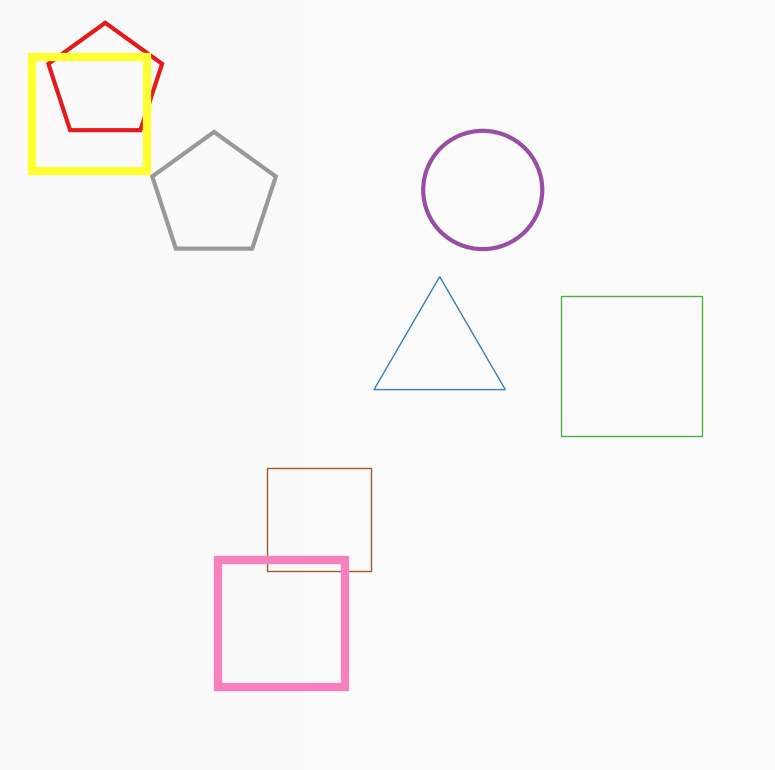[{"shape": "pentagon", "thickness": 1.5, "radius": 0.39, "center": [0.136, 0.893]}, {"shape": "triangle", "thickness": 0.5, "radius": 0.49, "center": [0.567, 0.543]}, {"shape": "square", "thickness": 0.5, "radius": 0.46, "center": [0.815, 0.524]}, {"shape": "circle", "thickness": 1.5, "radius": 0.38, "center": [0.623, 0.753]}, {"shape": "square", "thickness": 3, "radius": 0.37, "center": [0.116, 0.852]}, {"shape": "square", "thickness": 0.5, "radius": 0.34, "center": [0.411, 0.326]}, {"shape": "square", "thickness": 3, "radius": 0.41, "center": [0.363, 0.19]}, {"shape": "pentagon", "thickness": 1.5, "radius": 0.42, "center": [0.276, 0.745]}]